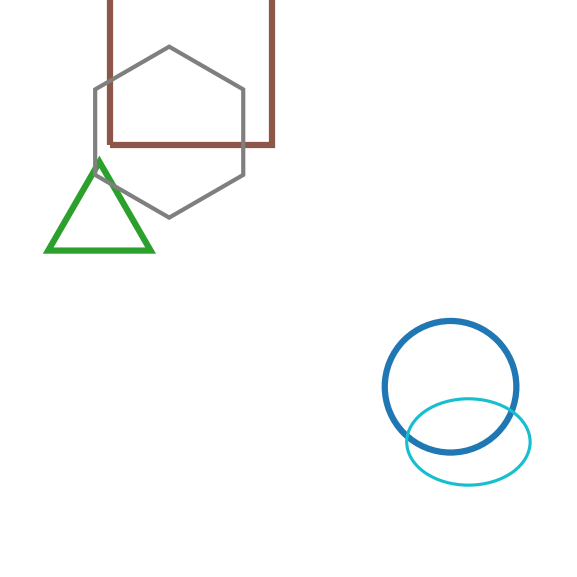[{"shape": "circle", "thickness": 3, "radius": 0.57, "center": [0.78, 0.329]}, {"shape": "triangle", "thickness": 3, "radius": 0.51, "center": [0.172, 0.616]}, {"shape": "square", "thickness": 3, "radius": 0.7, "center": [0.331, 0.889]}, {"shape": "hexagon", "thickness": 2, "radius": 0.74, "center": [0.293, 0.77]}, {"shape": "oval", "thickness": 1.5, "radius": 0.53, "center": [0.811, 0.234]}]